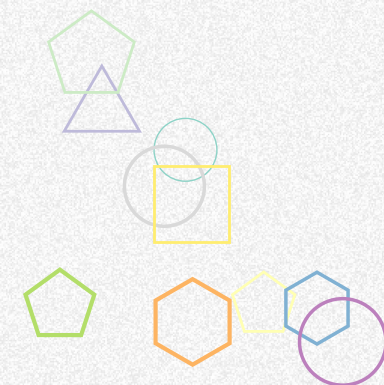[{"shape": "circle", "thickness": 1, "radius": 0.41, "center": [0.482, 0.611]}, {"shape": "pentagon", "thickness": 2, "radius": 0.43, "center": [0.685, 0.208]}, {"shape": "triangle", "thickness": 2, "radius": 0.57, "center": [0.265, 0.716]}, {"shape": "hexagon", "thickness": 2.5, "radius": 0.47, "center": [0.823, 0.2]}, {"shape": "hexagon", "thickness": 3, "radius": 0.56, "center": [0.5, 0.164]}, {"shape": "pentagon", "thickness": 3, "radius": 0.47, "center": [0.156, 0.206]}, {"shape": "circle", "thickness": 2.5, "radius": 0.52, "center": [0.427, 0.516]}, {"shape": "circle", "thickness": 2.5, "radius": 0.56, "center": [0.89, 0.112]}, {"shape": "pentagon", "thickness": 2, "radius": 0.59, "center": [0.238, 0.855]}, {"shape": "square", "thickness": 2, "radius": 0.49, "center": [0.498, 0.47]}]